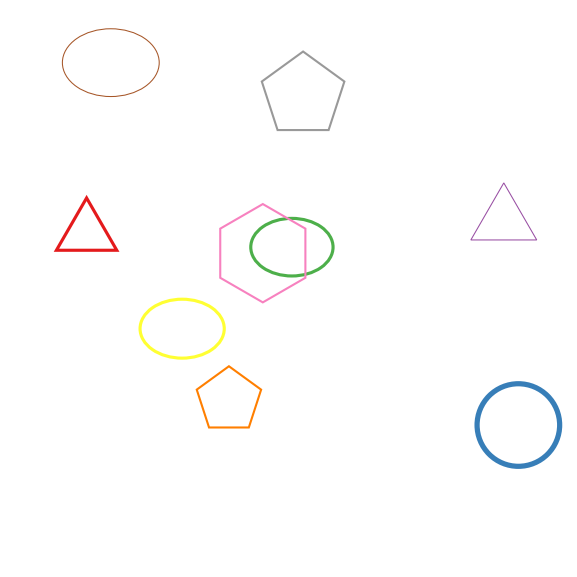[{"shape": "triangle", "thickness": 1.5, "radius": 0.3, "center": [0.15, 0.596]}, {"shape": "circle", "thickness": 2.5, "radius": 0.36, "center": [0.898, 0.263]}, {"shape": "oval", "thickness": 1.5, "radius": 0.36, "center": [0.505, 0.571]}, {"shape": "triangle", "thickness": 0.5, "radius": 0.33, "center": [0.872, 0.617]}, {"shape": "pentagon", "thickness": 1, "radius": 0.29, "center": [0.396, 0.306]}, {"shape": "oval", "thickness": 1.5, "radius": 0.36, "center": [0.315, 0.43]}, {"shape": "oval", "thickness": 0.5, "radius": 0.42, "center": [0.192, 0.891]}, {"shape": "hexagon", "thickness": 1, "radius": 0.43, "center": [0.455, 0.561]}, {"shape": "pentagon", "thickness": 1, "radius": 0.38, "center": [0.525, 0.835]}]